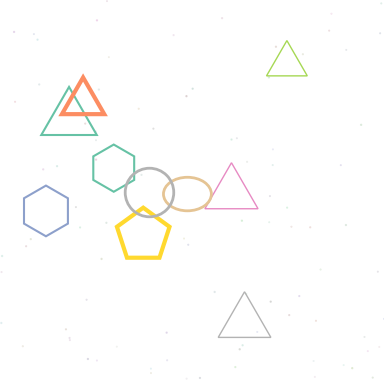[{"shape": "hexagon", "thickness": 1.5, "radius": 0.31, "center": [0.295, 0.563]}, {"shape": "triangle", "thickness": 1.5, "radius": 0.42, "center": [0.179, 0.691]}, {"shape": "triangle", "thickness": 3, "radius": 0.32, "center": [0.216, 0.735]}, {"shape": "hexagon", "thickness": 1.5, "radius": 0.33, "center": [0.119, 0.452]}, {"shape": "triangle", "thickness": 1, "radius": 0.4, "center": [0.601, 0.498]}, {"shape": "triangle", "thickness": 1, "radius": 0.31, "center": [0.745, 0.833]}, {"shape": "pentagon", "thickness": 3, "radius": 0.36, "center": [0.372, 0.389]}, {"shape": "oval", "thickness": 2, "radius": 0.31, "center": [0.487, 0.496]}, {"shape": "circle", "thickness": 2, "radius": 0.32, "center": [0.388, 0.5]}, {"shape": "triangle", "thickness": 1, "radius": 0.39, "center": [0.635, 0.163]}]